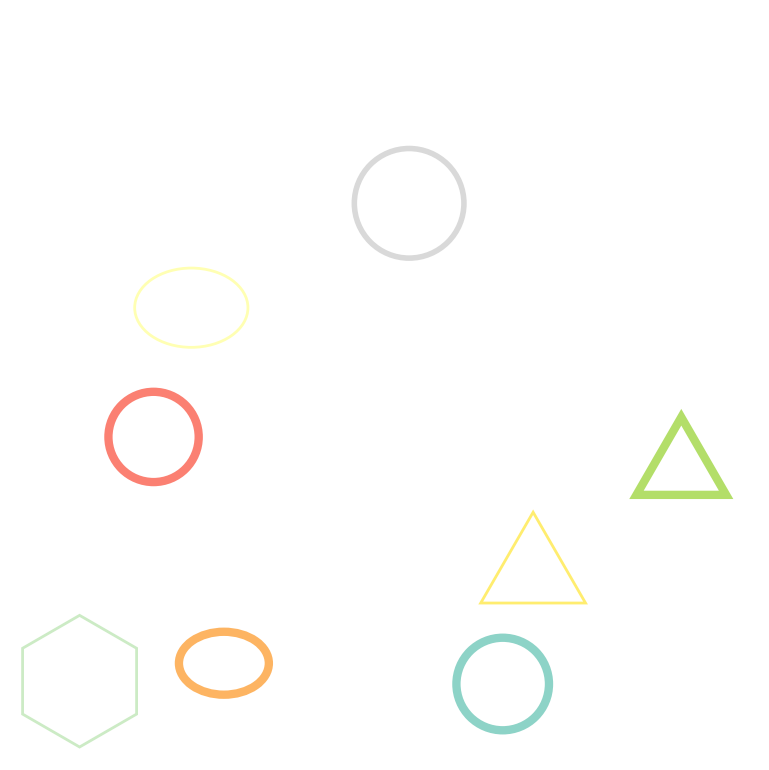[{"shape": "circle", "thickness": 3, "radius": 0.3, "center": [0.653, 0.112]}, {"shape": "oval", "thickness": 1, "radius": 0.37, "center": [0.248, 0.6]}, {"shape": "circle", "thickness": 3, "radius": 0.29, "center": [0.199, 0.433]}, {"shape": "oval", "thickness": 3, "radius": 0.29, "center": [0.291, 0.139]}, {"shape": "triangle", "thickness": 3, "radius": 0.34, "center": [0.885, 0.391]}, {"shape": "circle", "thickness": 2, "radius": 0.36, "center": [0.531, 0.736]}, {"shape": "hexagon", "thickness": 1, "radius": 0.43, "center": [0.103, 0.115]}, {"shape": "triangle", "thickness": 1, "radius": 0.39, "center": [0.692, 0.256]}]